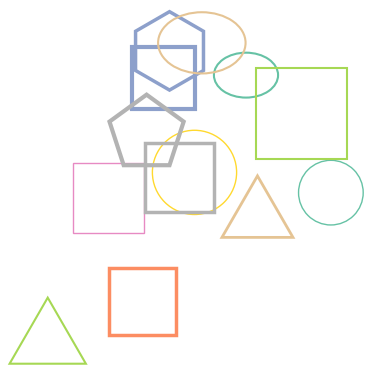[{"shape": "circle", "thickness": 1, "radius": 0.42, "center": [0.859, 0.5]}, {"shape": "oval", "thickness": 1.5, "radius": 0.42, "center": [0.639, 0.805]}, {"shape": "square", "thickness": 2.5, "radius": 0.43, "center": [0.37, 0.218]}, {"shape": "square", "thickness": 3, "radius": 0.41, "center": [0.425, 0.798]}, {"shape": "hexagon", "thickness": 2.5, "radius": 0.51, "center": [0.44, 0.868]}, {"shape": "square", "thickness": 1, "radius": 0.46, "center": [0.281, 0.485]}, {"shape": "triangle", "thickness": 1.5, "radius": 0.57, "center": [0.124, 0.112]}, {"shape": "square", "thickness": 1.5, "radius": 0.59, "center": [0.784, 0.705]}, {"shape": "circle", "thickness": 1, "radius": 0.55, "center": [0.505, 0.552]}, {"shape": "oval", "thickness": 1.5, "radius": 0.57, "center": [0.524, 0.889]}, {"shape": "triangle", "thickness": 2, "radius": 0.53, "center": [0.669, 0.437]}, {"shape": "pentagon", "thickness": 3, "radius": 0.51, "center": [0.381, 0.653]}, {"shape": "square", "thickness": 2.5, "radius": 0.45, "center": [0.465, 0.538]}]